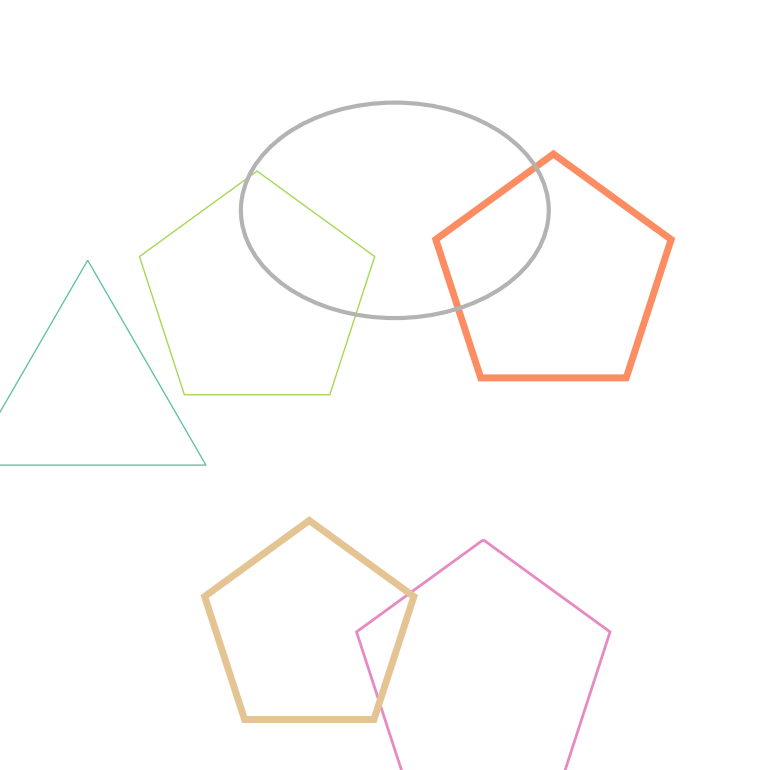[{"shape": "triangle", "thickness": 0.5, "radius": 0.89, "center": [0.114, 0.485]}, {"shape": "pentagon", "thickness": 2.5, "radius": 0.8, "center": [0.719, 0.639]}, {"shape": "pentagon", "thickness": 1, "radius": 0.87, "center": [0.628, 0.126]}, {"shape": "pentagon", "thickness": 0.5, "radius": 0.8, "center": [0.334, 0.617]}, {"shape": "pentagon", "thickness": 2.5, "radius": 0.71, "center": [0.402, 0.181]}, {"shape": "oval", "thickness": 1.5, "radius": 1.0, "center": [0.513, 0.727]}]